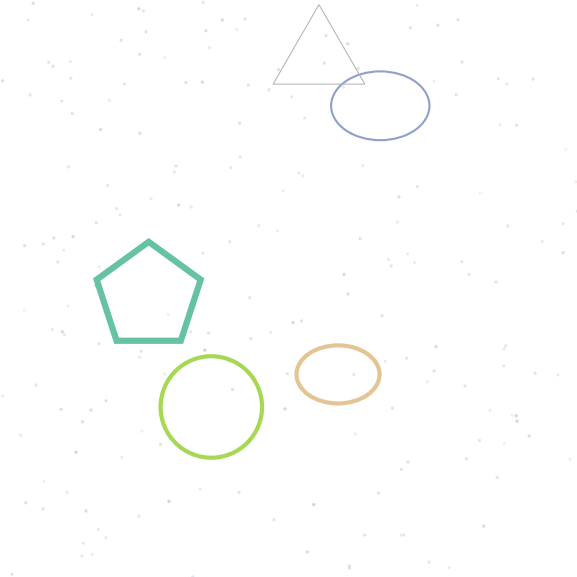[{"shape": "pentagon", "thickness": 3, "radius": 0.47, "center": [0.257, 0.486]}, {"shape": "oval", "thickness": 1, "radius": 0.43, "center": [0.658, 0.816]}, {"shape": "circle", "thickness": 2, "radius": 0.44, "center": [0.366, 0.294]}, {"shape": "oval", "thickness": 2, "radius": 0.36, "center": [0.585, 0.351]}, {"shape": "triangle", "thickness": 0.5, "radius": 0.46, "center": [0.552, 0.899]}]